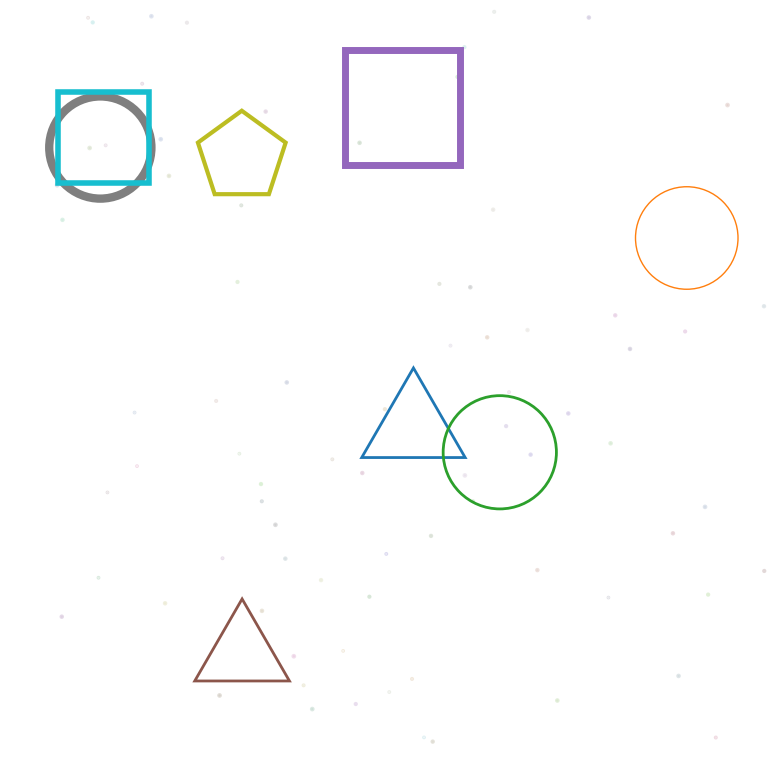[{"shape": "triangle", "thickness": 1, "radius": 0.39, "center": [0.537, 0.445]}, {"shape": "circle", "thickness": 0.5, "radius": 0.33, "center": [0.892, 0.691]}, {"shape": "circle", "thickness": 1, "radius": 0.37, "center": [0.649, 0.413]}, {"shape": "square", "thickness": 2.5, "radius": 0.37, "center": [0.522, 0.86]}, {"shape": "triangle", "thickness": 1, "radius": 0.36, "center": [0.314, 0.151]}, {"shape": "circle", "thickness": 3, "radius": 0.33, "center": [0.13, 0.808]}, {"shape": "pentagon", "thickness": 1.5, "radius": 0.3, "center": [0.314, 0.796]}, {"shape": "square", "thickness": 2, "radius": 0.3, "center": [0.135, 0.821]}]